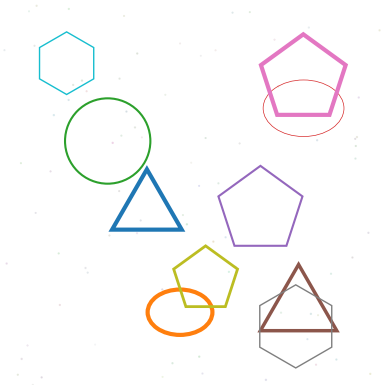[{"shape": "triangle", "thickness": 3, "radius": 0.52, "center": [0.382, 0.456]}, {"shape": "oval", "thickness": 3, "radius": 0.42, "center": [0.468, 0.189]}, {"shape": "circle", "thickness": 1.5, "radius": 0.55, "center": [0.28, 0.634]}, {"shape": "oval", "thickness": 0.5, "radius": 0.52, "center": [0.788, 0.719]}, {"shape": "pentagon", "thickness": 1.5, "radius": 0.57, "center": [0.676, 0.454]}, {"shape": "triangle", "thickness": 2.5, "radius": 0.57, "center": [0.776, 0.198]}, {"shape": "pentagon", "thickness": 3, "radius": 0.58, "center": [0.788, 0.795]}, {"shape": "hexagon", "thickness": 1, "radius": 0.54, "center": [0.768, 0.152]}, {"shape": "pentagon", "thickness": 2, "radius": 0.44, "center": [0.534, 0.274]}, {"shape": "hexagon", "thickness": 1, "radius": 0.41, "center": [0.173, 0.836]}]